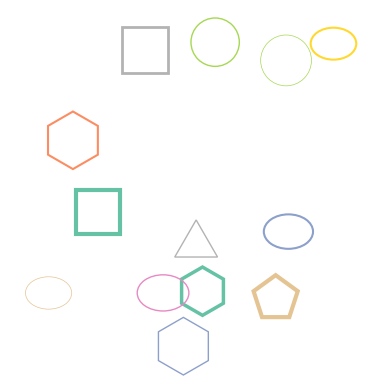[{"shape": "square", "thickness": 3, "radius": 0.29, "center": [0.255, 0.45]}, {"shape": "hexagon", "thickness": 2.5, "radius": 0.31, "center": [0.526, 0.244]}, {"shape": "hexagon", "thickness": 1.5, "radius": 0.37, "center": [0.189, 0.636]}, {"shape": "hexagon", "thickness": 1, "radius": 0.37, "center": [0.476, 0.101]}, {"shape": "oval", "thickness": 1.5, "radius": 0.32, "center": [0.749, 0.398]}, {"shape": "oval", "thickness": 1, "radius": 0.34, "center": [0.424, 0.239]}, {"shape": "circle", "thickness": 1, "radius": 0.31, "center": [0.559, 0.89]}, {"shape": "circle", "thickness": 0.5, "radius": 0.33, "center": [0.743, 0.843]}, {"shape": "oval", "thickness": 1.5, "radius": 0.3, "center": [0.866, 0.887]}, {"shape": "pentagon", "thickness": 3, "radius": 0.3, "center": [0.716, 0.225]}, {"shape": "oval", "thickness": 0.5, "radius": 0.3, "center": [0.126, 0.239]}, {"shape": "square", "thickness": 2, "radius": 0.3, "center": [0.376, 0.87]}, {"shape": "triangle", "thickness": 1, "radius": 0.32, "center": [0.509, 0.365]}]